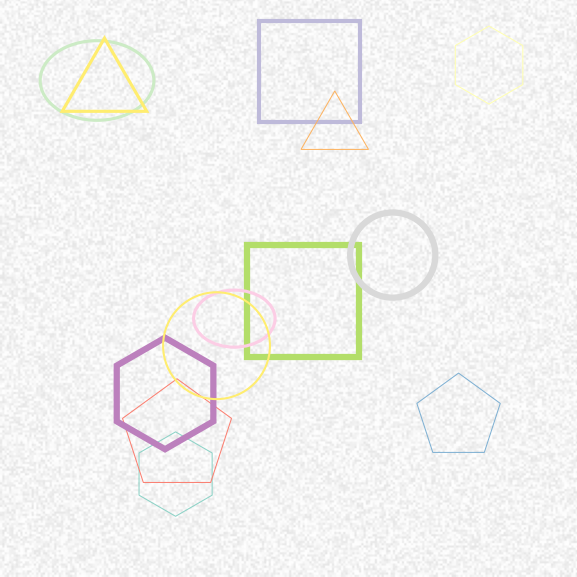[{"shape": "hexagon", "thickness": 0.5, "radius": 0.37, "center": [0.304, 0.178]}, {"shape": "hexagon", "thickness": 0.5, "radius": 0.34, "center": [0.847, 0.886]}, {"shape": "square", "thickness": 2, "radius": 0.44, "center": [0.535, 0.875]}, {"shape": "pentagon", "thickness": 0.5, "radius": 0.5, "center": [0.307, 0.244]}, {"shape": "pentagon", "thickness": 0.5, "radius": 0.38, "center": [0.794, 0.277]}, {"shape": "triangle", "thickness": 0.5, "radius": 0.34, "center": [0.58, 0.774]}, {"shape": "square", "thickness": 3, "radius": 0.48, "center": [0.524, 0.478]}, {"shape": "oval", "thickness": 1.5, "radius": 0.35, "center": [0.406, 0.447]}, {"shape": "circle", "thickness": 3, "radius": 0.37, "center": [0.68, 0.557]}, {"shape": "hexagon", "thickness": 3, "radius": 0.48, "center": [0.286, 0.318]}, {"shape": "oval", "thickness": 1.5, "radius": 0.49, "center": [0.168, 0.86]}, {"shape": "triangle", "thickness": 1.5, "radius": 0.42, "center": [0.181, 0.849]}, {"shape": "circle", "thickness": 1, "radius": 0.46, "center": [0.375, 0.401]}]